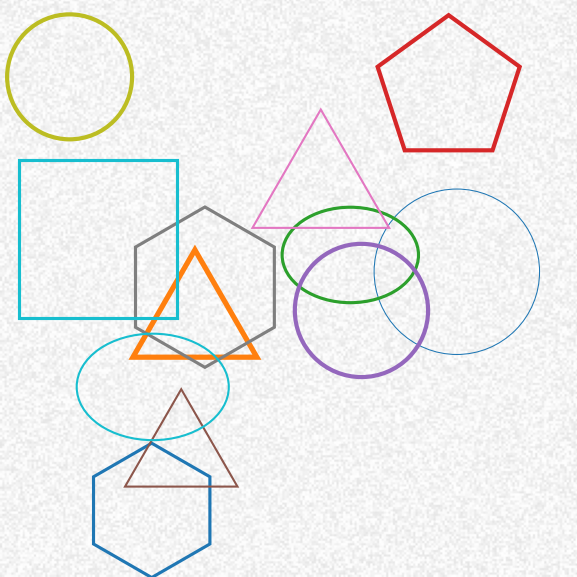[{"shape": "circle", "thickness": 0.5, "radius": 0.72, "center": [0.791, 0.529]}, {"shape": "hexagon", "thickness": 1.5, "radius": 0.58, "center": [0.263, 0.115]}, {"shape": "triangle", "thickness": 2.5, "radius": 0.62, "center": [0.338, 0.443]}, {"shape": "oval", "thickness": 1.5, "radius": 0.59, "center": [0.607, 0.558]}, {"shape": "pentagon", "thickness": 2, "radius": 0.65, "center": [0.777, 0.843]}, {"shape": "circle", "thickness": 2, "radius": 0.58, "center": [0.626, 0.462]}, {"shape": "triangle", "thickness": 1, "radius": 0.56, "center": [0.314, 0.213]}, {"shape": "triangle", "thickness": 1, "radius": 0.68, "center": [0.555, 0.673]}, {"shape": "hexagon", "thickness": 1.5, "radius": 0.69, "center": [0.355, 0.502]}, {"shape": "circle", "thickness": 2, "radius": 0.54, "center": [0.121, 0.866]}, {"shape": "square", "thickness": 1.5, "radius": 0.68, "center": [0.17, 0.586]}, {"shape": "oval", "thickness": 1, "radius": 0.66, "center": [0.264, 0.329]}]